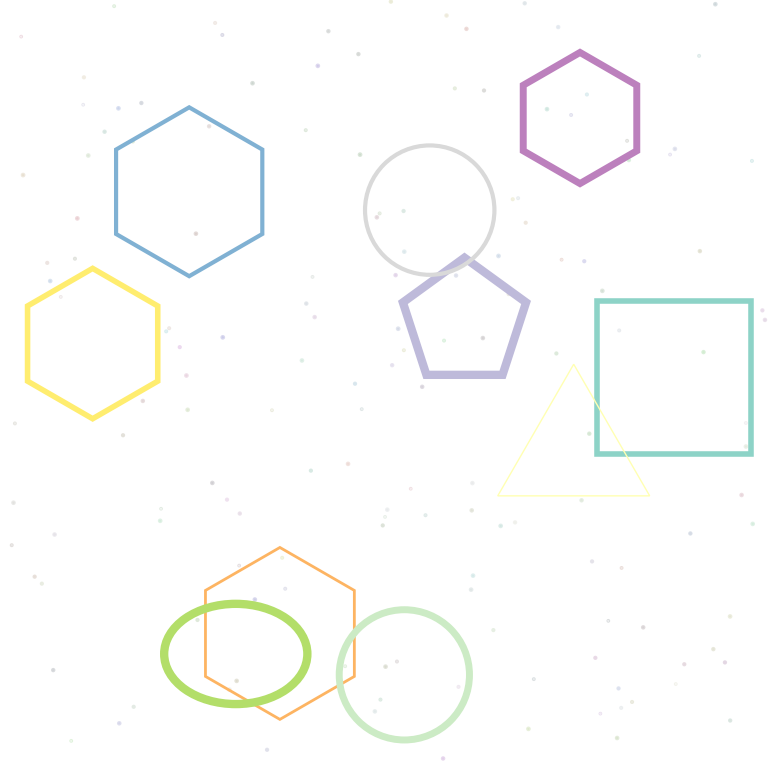[{"shape": "square", "thickness": 2, "radius": 0.5, "center": [0.875, 0.51]}, {"shape": "triangle", "thickness": 0.5, "radius": 0.57, "center": [0.745, 0.413]}, {"shape": "pentagon", "thickness": 3, "radius": 0.42, "center": [0.603, 0.581]}, {"shape": "hexagon", "thickness": 1.5, "radius": 0.55, "center": [0.246, 0.751]}, {"shape": "hexagon", "thickness": 1, "radius": 0.56, "center": [0.364, 0.177]}, {"shape": "oval", "thickness": 3, "radius": 0.46, "center": [0.306, 0.151]}, {"shape": "circle", "thickness": 1.5, "radius": 0.42, "center": [0.558, 0.727]}, {"shape": "hexagon", "thickness": 2.5, "radius": 0.43, "center": [0.753, 0.847]}, {"shape": "circle", "thickness": 2.5, "radius": 0.42, "center": [0.525, 0.124]}, {"shape": "hexagon", "thickness": 2, "radius": 0.49, "center": [0.12, 0.554]}]